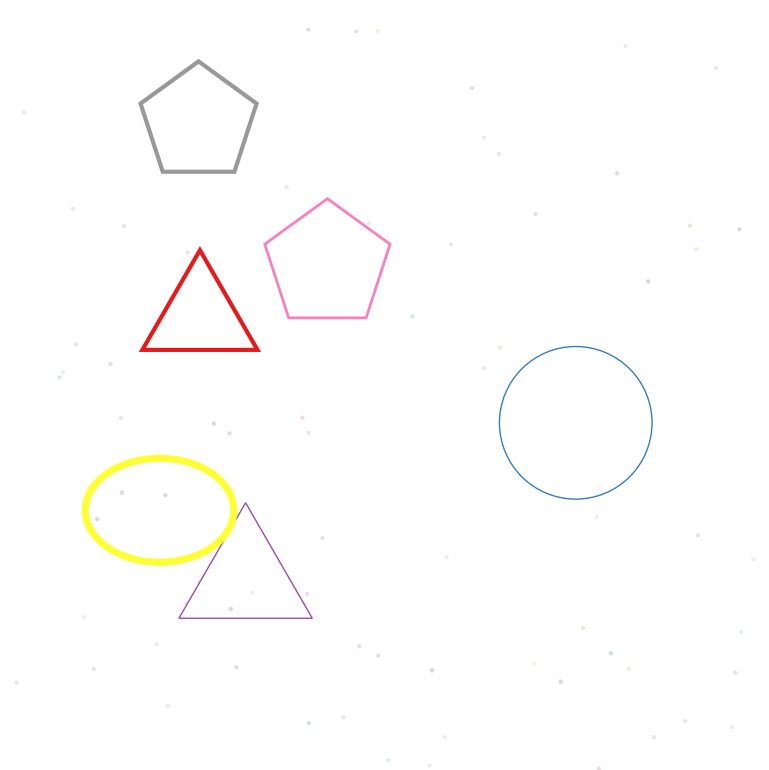[{"shape": "triangle", "thickness": 1.5, "radius": 0.43, "center": [0.26, 0.589]}, {"shape": "circle", "thickness": 0.5, "radius": 0.5, "center": [0.748, 0.451]}, {"shape": "triangle", "thickness": 0.5, "radius": 0.5, "center": [0.319, 0.247]}, {"shape": "oval", "thickness": 2.5, "radius": 0.48, "center": [0.207, 0.337]}, {"shape": "pentagon", "thickness": 1, "radius": 0.43, "center": [0.425, 0.656]}, {"shape": "pentagon", "thickness": 1.5, "radius": 0.4, "center": [0.258, 0.841]}]